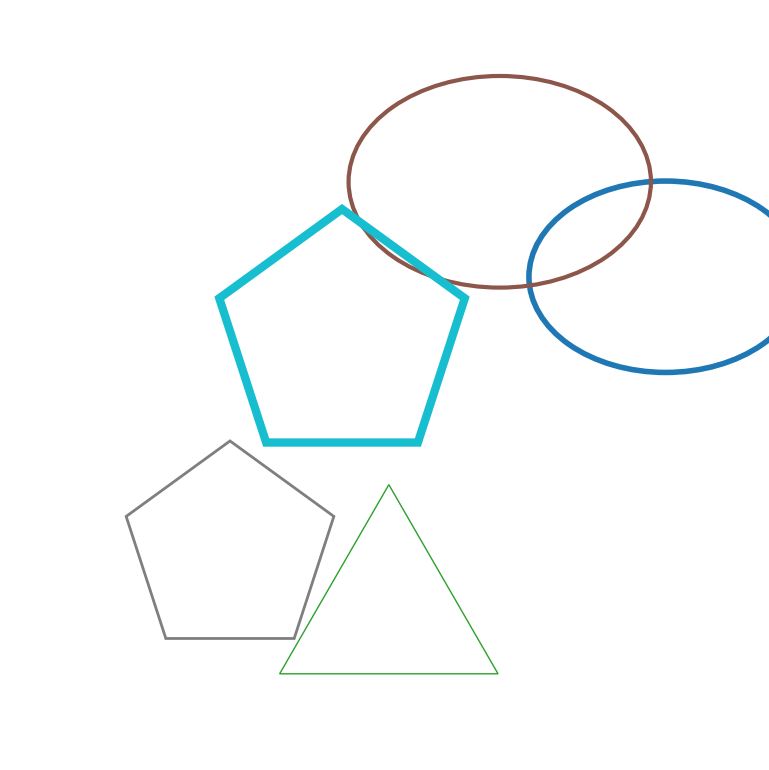[{"shape": "oval", "thickness": 2, "radius": 0.89, "center": [0.864, 0.641]}, {"shape": "triangle", "thickness": 0.5, "radius": 0.82, "center": [0.505, 0.207]}, {"shape": "oval", "thickness": 1.5, "radius": 0.98, "center": [0.649, 0.764]}, {"shape": "pentagon", "thickness": 1, "radius": 0.71, "center": [0.299, 0.286]}, {"shape": "pentagon", "thickness": 3, "radius": 0.84, "center": [0.444, 0.561]}]